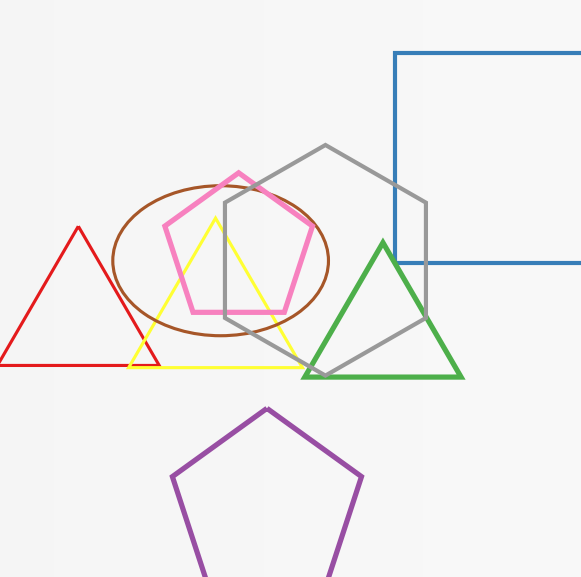[{"shape": "triangle", "thickness": 1.5, "radius": 0.8, "center": [0.135, 0.447]}, {"shape": "square", "thickness": 2, "radius": 0.91, "center": [0.861, 0.726]}, {"shape": "triangle", "thickness": 2.5, "radius": 0.78, "center": [0.659, 0.424]}, {"shape": "pentagon", "thickness": 2.5, "radius": 0.86, "center": [0.459, 0.121]}, {"shape": "triangle", "thickness": 1.5, "radius": 0.86, "center": [0.371, 0.449]}, {"shape": "oval", "thickness": 1.5, "radius": 0.93, "center": [0.38, 0.548]}, {"shape": "pentagon", "thickness": 2.5, "radius": 0.67, "center": [0.411, 0.566]}, {"shape": "hexagon", "thickness": 2, "radius": 1.0, "center": [0.56, 0.548]}]